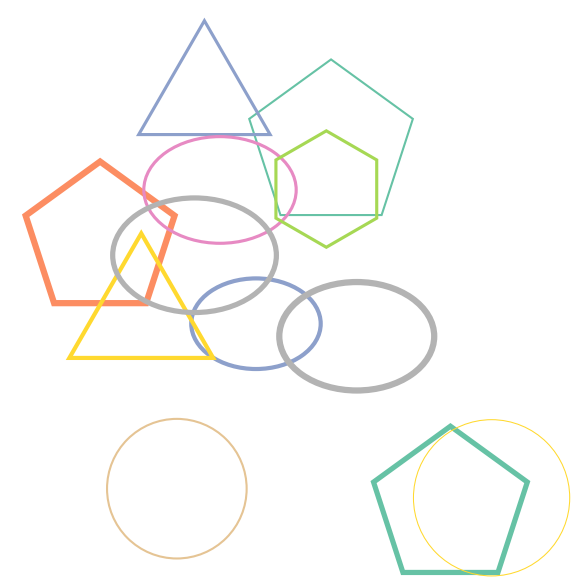[{"shape": "pentagon", "thickness": 1, "radius": 0.74, "center": [0.573, 0.747]}, {"shape": "pentagon", "thickness": 2.5, "radius": 0.7, "center": [0.78, 0.121]}, {"shape": "pentagon", "thickness": 3, "radius": 0.68, "center": [0.173, 0.584]}, {"shape": "triangle", "thickness": 1.5, "radius": 0.66, "center": [0.354, 0.832]}, {"shape": "oval", "thickness": 2, "radius": 0.56, "center": [0.443, 0.439]}, {"shape": "oval", "thickness": 1.5, "radius": 0.66, "center": [0.381, 0.67]}, {"shape": "hexagon", "thickness": 1.5, "radius": 0.5, "center": [0.565, 0.672]}, {"shape": "triangle", "thickness": 2, "radius": 0.72, "center": [0.245, 0.451]}, {"shape": "circle", "thickness": 0.5, "radius": 0.68, "center": [0.851, 0.137]}, {"shape": "circle", "thickness": 1, "radius": 0.6, "center": [0.306, 0.153]}, {"shape": "oval", "thickness": 2.5, "radius": 0.71, "center": [0.337, 0.557]}, {"shape": "oval", "thickness": 3, "radius": 0.67, "center": [0.618, 0.417]}]